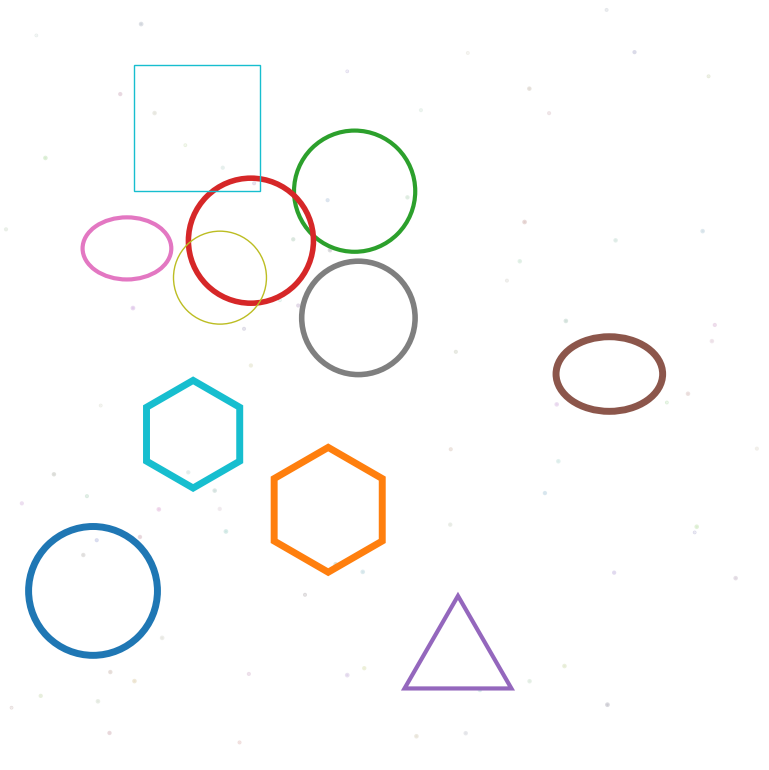[{"shape": "circle", "thickness": 2.5, "radius": 0.42, "center": [0.121, 0.233]}, {"shape": "hexagon", "thickness": 2.5, "radius": 0.41, "center": [0.426, 0.338]}, {"shape": "circle", "thickness": 1.5, "radius": 0.39, "center": [0.461, 0.752]}, {"shape": "circle", "thickness": 2, "radius": 0.41, "center": [0.326, 0.687]}, {"shape": "triangle", "thickness": 1.5, "radius": 0.4, "center": [0.595, 0.146]}, {"shape": "oval", "thickness": 2.5, "radius": 0.35, "center": [0.791, 0.514]}, {"shape": "oval", "thickness": 1.5, "radius": 0.29, "center": [0.165, 0.677]}, {"shape": "circle", "thickness": 2, "radius": 0.37, "center": [0.465, 0.587]}, {"shape": "circle", "thickness": 0.5, "radius": 0.3, "center": [0.286, 0.639]}, {"shape": "hexagon", "thickness": 2.5, "radius": 0.35, "center": [0.251, 0.436]}, {"shape": "square", "thickness": 0.5, "radius": 0.41, "center": [0.255, 0.834]}]